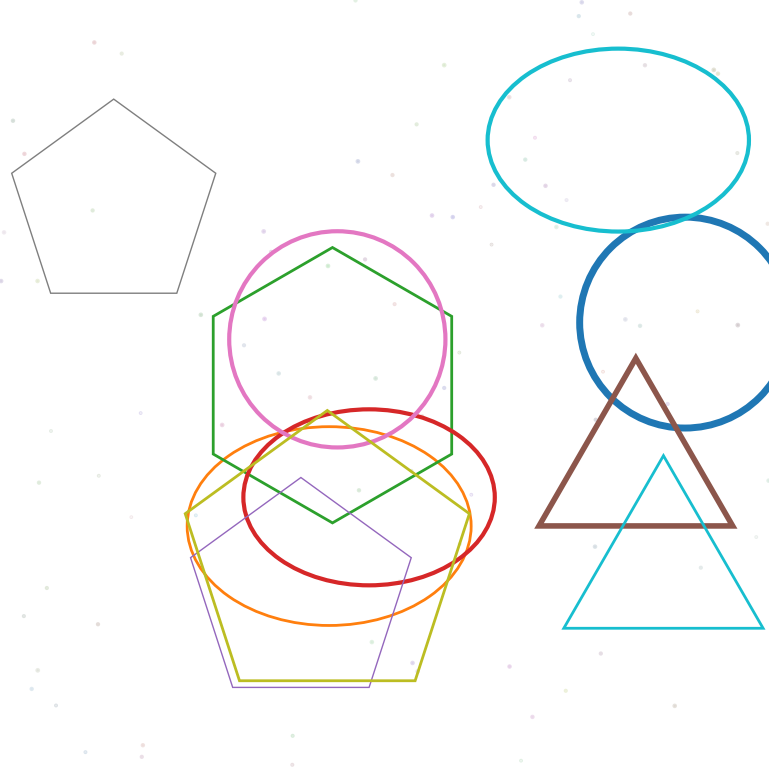[{"shape": "circle", "thickness": 2.5, "radius": 0.68, "center": [0.89, 0.581]}, {"shape": "oval", "thickness": 1, "radius": 0.92, "center": [0.427, 0.317]}, {"shape": "hexagon", "thickness": 1, "radius": 0.89, "center": [0.432, 0.5]}, {"shape": "oval", "thickness": 1.5, "radius": 0.82, "center": [0.479, 0.354]}, {"shape": "pentagon", "thickness": 0.5, "radius": 0.75, "center": [0.391, 0.229]}, {"shape": "triangle", "thickness": 2, "radius": 0.73, "center": [0.826, 0.39]}, {"shape": "circle", "thickness": 1.5, "radius": 0.7, "center": [0.438, 0.559]}, {"shape": "pentagon", "thickness": 0.5, "radius": 0.7, "center": [0.148, 0.732]}, {"shape": "pentagon", "thickness": 1, "radius": 0.97, "center": [0.425, 0.273]}, {"shape": "triangle", "thickness": 1, "radius": 0.75, "center": [0.862, 0.259]}, {"shape": "oval", "thickness": 1.5, "radius": 0.85, "center": [0.803, 0.818]}]